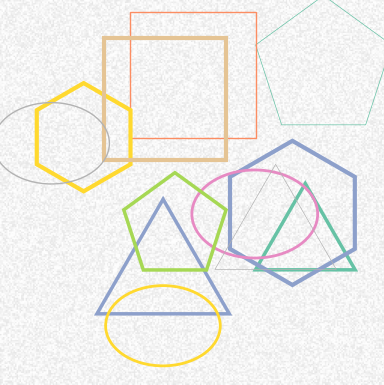[{"shape": "pentagon", "thickness": 0.5, "radius": 0.93, "center": [0.841, 0.826]}, {"shape": "triangle", "thickness": 2.5, "radius": 0.75, "center": [0.793, 0.374]}, {"shape": "square", "thickness": 1, "radius": 0.81, "center": [0.502, 0.805]}, {"shape": "hexagon", "thickness": 3, "radius": 0.94, "center": [0.76, 0.447]}, {"shape": "triangle", "thickness": 2.5, "radius": 0.99, "center": [0.424, 0.284]}, {"shape": "oval", "thickness": 2, "radius": 0.82, "center": [0.662, 0.444]}, {"shape": "pentagon", "thickness": 2.5, "radius": 0.7, "center": [0.454, 0.412]}, {"shape": "oval", "thickness": 2, "radius": 0.74, "center": [0.423, 0.154]}, {"shape": "hexagon", "thickness": 3, "radius": 0.7, "center": [0.217, 0.644]}, {"shape": "square", "thickness": 3, "radius": 0.79, "center": [0.428, 0.743]}, {"shape": "oval", "thickness": 1, "radius": 0.75, "center": [0.133, 0.628]}, {"shape": "triangle", "thickness": 0.5, "radius": 0.91, "center": [0.716, 0.391]}]